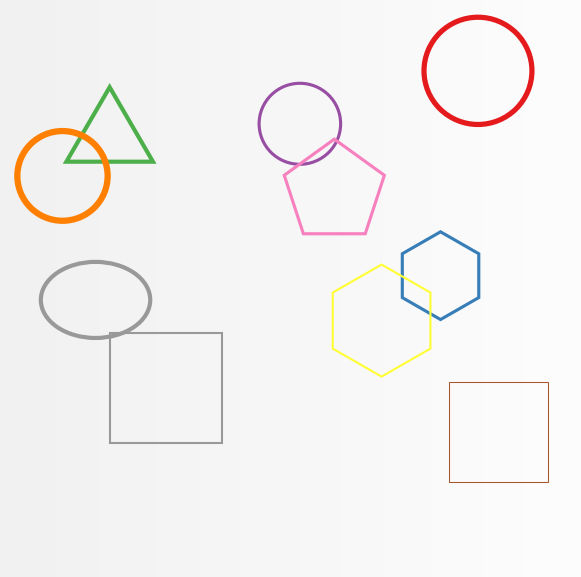[{"shape": "circle", "thickness": 2.5, "radius": 0.46, "center": [0.822, 0.876]}, {"shape": "hexagon", "thickness": 1.5, "radius": 0.38, "center": [0.758, 0.522]}, {"shape": "triangle", "thickness": 2, "radius": 0.43, "center": [0.189, 0.762]}, {"shape": "circle", "thickness": 1.5, "radius": 0.35, "center": [0.516, 0.785]}, {"shape": "circle", "thickness": 3, "radius": 0.39, "center": [0.108, 0.695]}, {"shape": "hexagon", "thickness": 1, "radius": 0.49, "center": [0.656, 0.444]}, {"shape": "square", "thickness": 0.5, "radius": 0.43, "center": [0.858, 0.251]}, {"shape": "pentagon", "thickness": 1.5, "radius": 0.45, "center": [0.575, 0.668]}, {"shape": "oval", "thickness": 2, "radius": 0.47, "center": [0.164, 0.48]}, {"shape": "square", "thickness": 1, "radius": 0.48, "center": [0.286, 0.327]}]